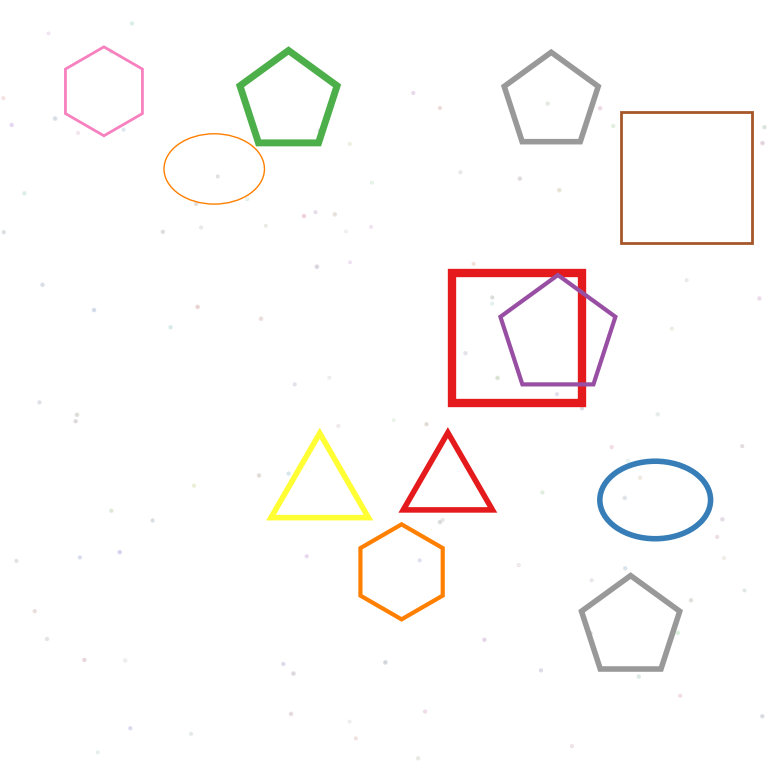[{"shape": "triangle", "thickness": 2, "radius": 0.33, "center": [0.582, 0.371]}, {"shape": "square", "thickness": 3, "radius": 0.42, "center": [0.671, 0.561]}, {"shape": "oval", "thickness": 2, "radius": 0.36, "center": [0.851, 0.351]}, {"shape": "pentagon", "thickness": 2.5, "radius": 0.33, "center": [0.375, 0.868]}, {"shape": "pentagon", "thickness": 1.5, "radius": 0.39, "center": [0.725, 0.564]}, {"shape": "hexagon", "thickness": 1.5, "radius": 0.31, "center": [0.522, 0.257]}, {"shape": "oval", "thickness": 0.5, "radius": 0.33, "center": [0.278, 0.781]}, {"shape": "triangle", "thickness": 2, "radius": 0.37, "center": [0.415, 0.364]}, {"shape": "square", "thickness": 1, "radius": 0.42, "center": [0.892, 0.769]}, {"shape": "hexagon", "thickness": 1, "radius": 0.29, "center": [0.135, 0.881]}, {"shape": "pentagon", "thickness": 2, "radius": 0.32, "center": [0.716, 0.868]}, {"shape": "pentagon", "thickness": 2, "radius": 0.34, "center": [0.819, 0.185]}]